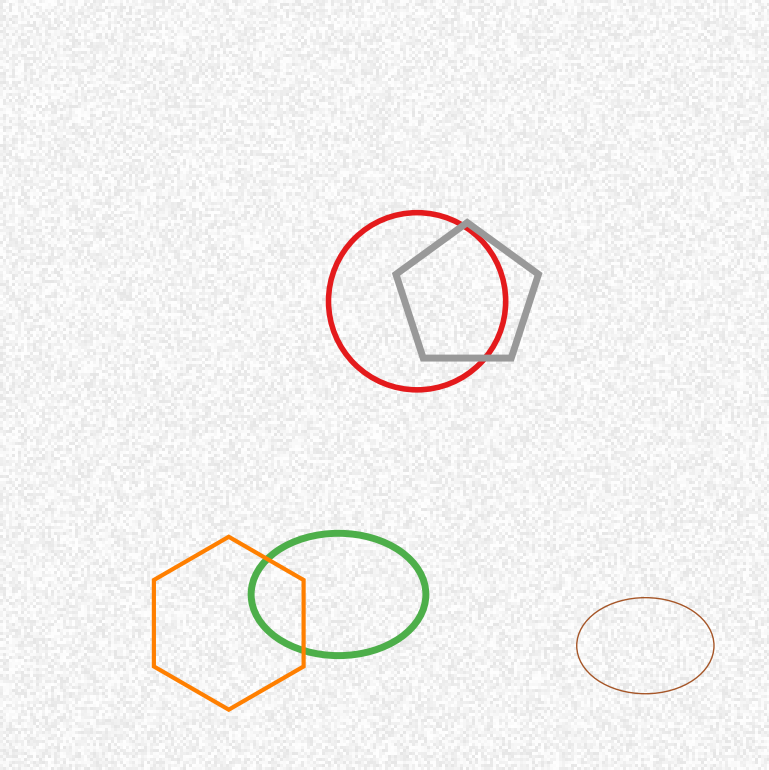[{"shape": "circle", "thickness": 2, "radius": 0.58, "center": [0.542, 0.609]}, {"shape": "oval", "thickness": 2.5, "radius": 0.57, "center": [0.44, 0.228]}, {"shape": "hexagon", "thickness": 1.5, "radius": 0.56, "center": [0.297, 0.191]}, {"shape": "oval", "thickness": 0.5, "radius": 0.45, "center": [0.838, 0.161]}, {"shape": "pentagon", "thickness": 2.5, "radius": 0.49, "center": [0.607, 0.614]}]